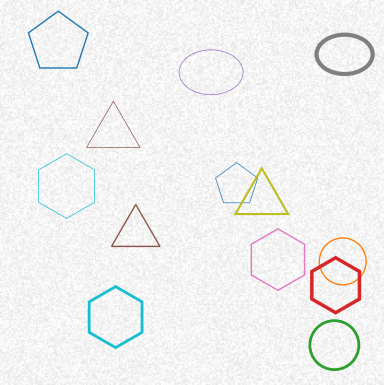[{"shape": "pentagon", "thickness": 0.5, "radius": 0.29, "center": [0.615, 0.52]}, {"shape": "pentagon", "thickness": 1, "radius": 0.41, "center": [0.151, 0.889]}, {"shape": "circle", "thickness": 1, "radius": 0.3, "center": [0.89, 0.321]}, {"shape": "circle", "thickness": 2, "radius": 0.32, "center": [0.868, 0.104]}, {"shape": "hexagon", "thickness": 2.5, "radius": 0.36, "center": [0.872, 0.259]}, {"shape": "oval", "thickness": 0.5, "radius": 0.42, "center": [0.548, 0.812]}, {"shape": "triangle", "thickness": 1, "radius": 0.36, "center": [0.353, 0.396]}, {"shape": "triangle", "thickness": 0.5, "radius": 0.4, "center": [0.294, 0.657]}, {"shape": "hexagon", "thickness": 1, "radius": 0.4, "center": [0.722, 0.326]}, {"shape": "oval", "thickness": 3, "radius": 0.36, "center": [0.895, 0.859]}, {"shape": "triangle", "thickness": 1.5, "radius": 0.4, "center": [0.68, 0.484]}, {"shape": "hexagon", "thickness": 2, "radius": 0.4, "center": [0.3, 0.176]}, {"shape": "hexagon", "thickness": 0.5, "radius": 0.42, "center": [0.173, 0.517]}]